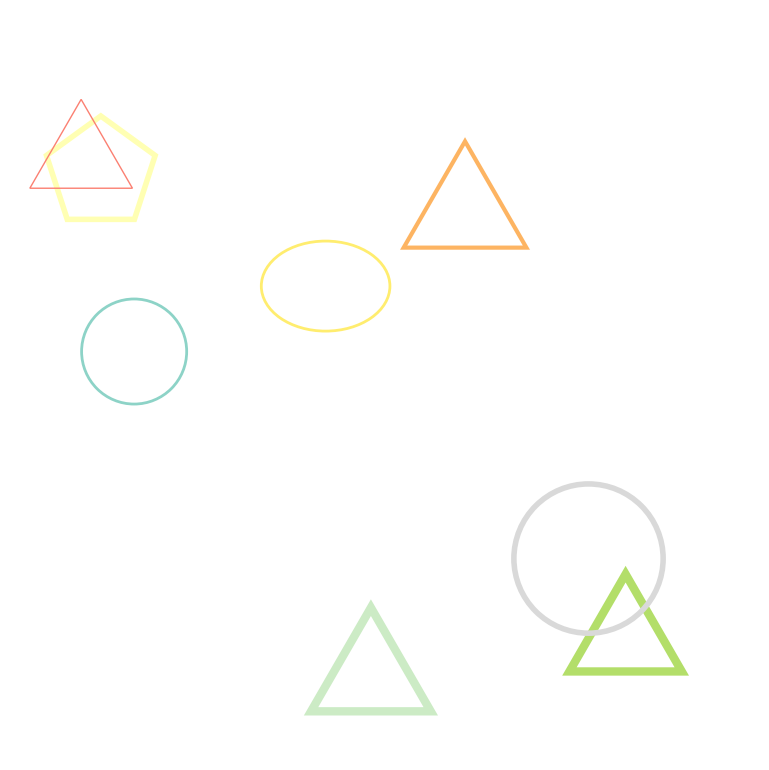[{"shape": "circle", "thickness": 1, "radius": 0.34, "center": [0.174, 0.543]}, {"shape": "pentagon", "thickness": 2, "radius": 0.37, "center": [0.131, 0.775]}, {"shape": "triangle", "thickness": 0.5, "radius": 0.38, "center": [0.105, 0.794]}, {"shape": "triangle", "thickness": 1.5, "radius": 0.46, "center": [0.604, 0.724]}, {"shape": "triangle", "thickness": 3, "radius": 0.42, "center": [0.812, 0.17]}, {"shape": "circle", "thickness": 2, "radius": 0.48, "center": [0.764, 0.275]}, {"shape": "triangle", "thickness": 3, "radius": 0.45, "center": [0.482, 0.121]}, {"shape": "oval", "thickness": 1, "radius": 0.42, "center": [0.423, 0.628]}]